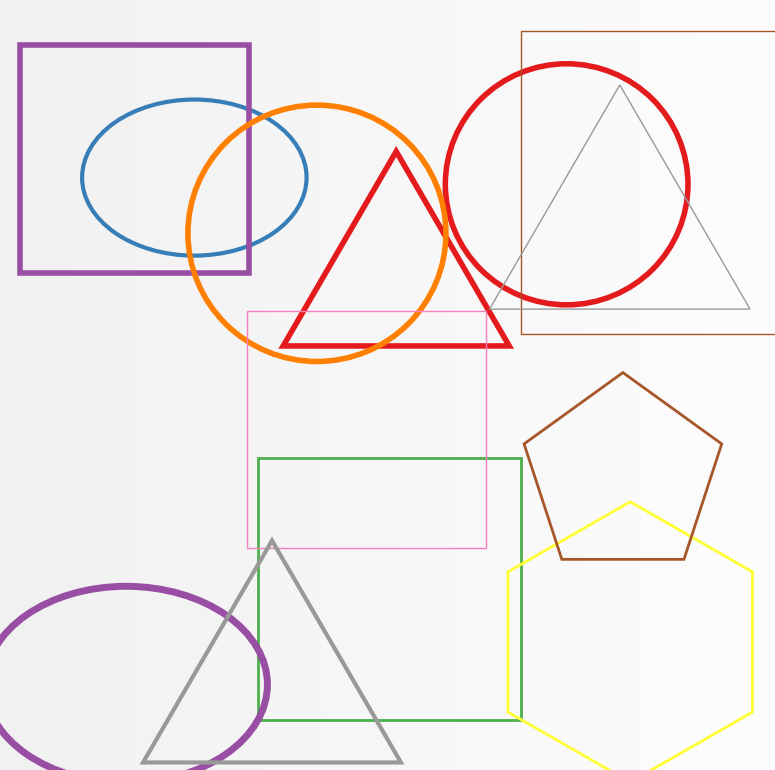[{"shape": "circle", "thickness": 2, "radius": 0.78, "center": [0.731, 0.761]}, {"shape": "triangle", "thickness": 2, "radius": 0.84, "center": [0.511, 0.635]}, {"shape": "oval", "thickness": 1.5, "radius": 0.72, "center": [0.251, 0.769]}, {"shape": "square", "thickness": 1, "radius": 0.85, "center": [0.502, 0.235]}, {"shape": "square", "thickness": 2, "radius": 0.74, "center": [0.174, 0.794]}, {"shape": "oval", "thickness": 2.5, "radius": 0.91, "center": [0.163, 0.111]}, {"shape": "circle", "thickness": 2, "radius": 0.83, "center": [0.409, 0.697]}, {"shape": "hexagon", "thickness": 1, "radius": 0.91, "center": [0.813, 0.166]}, {"shape": "square", "thickness": 0.5, "radius": 0.98, "center": [0.868, 0.763]}, {"shape": "pentagon", "thickness": 1, "radius": 0.67, "center": [0.804, 0.382]}, {"shape": "square", "thickness": 0.5, "radius": 0.77, "center": [0.473, 0.442]}, {"shape": "triangle", "thickness": 0.5, "radius": 0.97, "center": [0.8, 0.696]}, {"shape": "triangle", "thickness": 1.5, "radius": 0.96, "center": [0.351, 0.106]}]